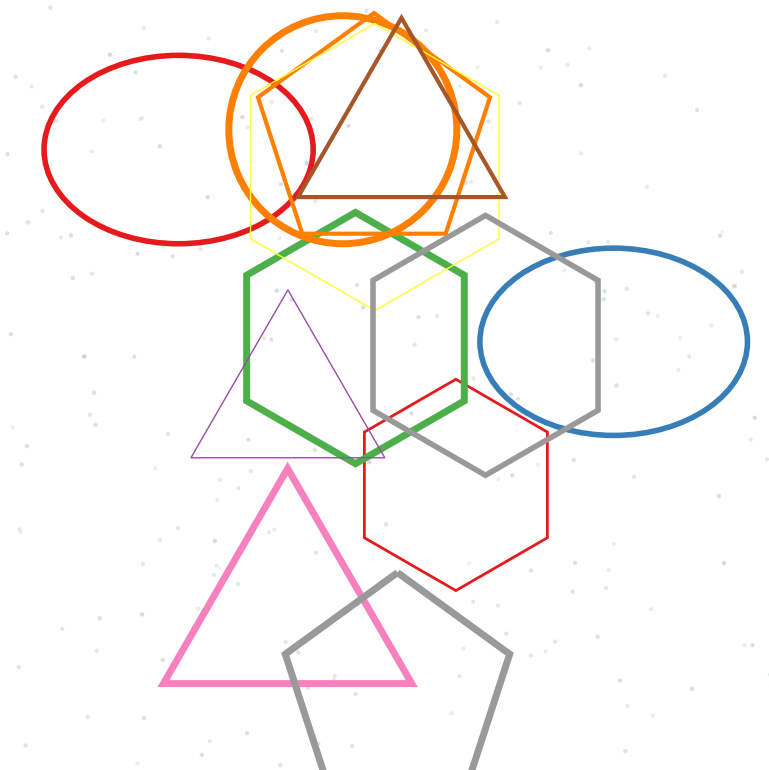[{"shape": "hexagon", "thickness": 1, "radius": 0.69, "center": [0.592, 0.37]}, {"shape": "oval", "thickness": 2, "radius": 0.87, "center": [0.232, 0.806]}, {"shape": "oval", "thickness": 2, "radius": 0.87, "center": [0.797, 0.556]}, {"shape": "hexagon", "thickness": 2.5, "radius": 0.82, "center": [0.462, 0.561]}, {"shape": "triangle", "thickness": 0.5, "radius": 0.73, "center": [0.374, 0.478]}, {"shape": "pentagon", "thickness": 1.5, "radius": 0.79, "center": [0.486, 0.825]}, {"shape": "circle", "thickness": 2.5, "radius": 0.74, "center": [0.445, 0.832]}, {"shape": "hexagon", "thickness": 0.5, "radius": 0.93, "center": [0.487, 0.783]}, {"shape": "triangle", "thickness": 1.5, "radius": 0.78, "center": [0.521, 0.822]}, {"shape": "triangle", "thickness": 2.5, "radius": 0.93, "center": [0.374, 0.205]}, {"shape": "pentagon", "thickness": 2.5, "radius": 0.77, "center": [0.516, 0.103]}, {"shape": "hexagon", "thickness": 2, "radius": 0.84, "center": [0.631, 0.552]}]